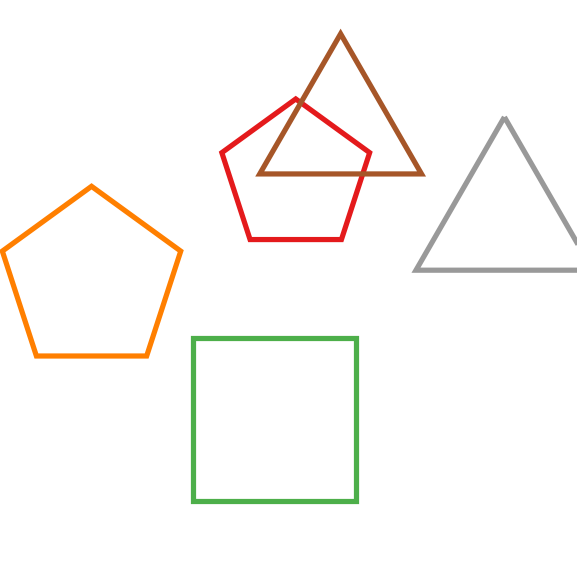[{"shape": "pentagon", "thickness": 2.5, "radius": 0.67, "center": [0.512, 0.693]}, {"shape": "square", "thickness": 2.5, "radius": 0.71, "center": [0.475, 0.273]}, {"shape": "pentagon", "thickness": 2.5, "radius": 0.81, "center": [0.159, 0.514]}, {"shape": "triangle", "thickness": 2.5, "radius": 0.81, "center": [0.59, 0.779]}, {"shape": "triangle", "thickness": 2.5, "radius": 0.88, "center": [0.873, 0.62]}]